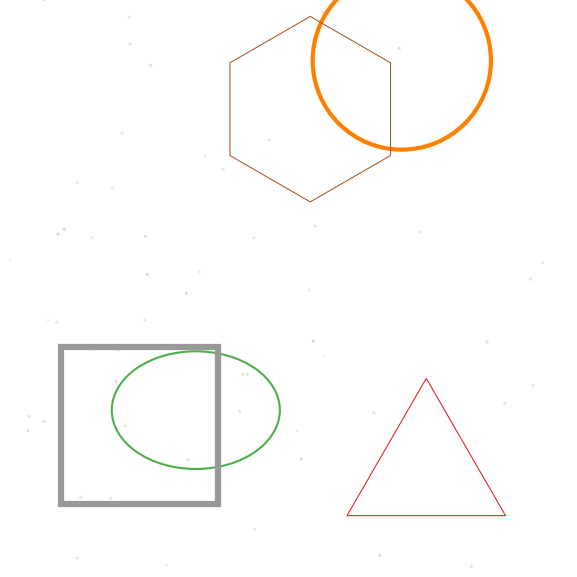[{"shape": "triangle", "thickness": 0.5, "radius": 0.79, "center": [0.738, 0.186]}, {"shape": "oval", "thickness": 1, "radius": 0.73, "center": [0.339, 0.289]}, {"shape": "circle", "thickness": 2, "radius": 0.77, "center": [0.696, 0.894]}, {"shape": "hexagon", "thickness": 0.5, "radius": 0.8, "center": [0.537, 0.81]}, {"shape": "square", "thickness": 3, "radius": 0.68, "center": [0.242, 0.262]}]